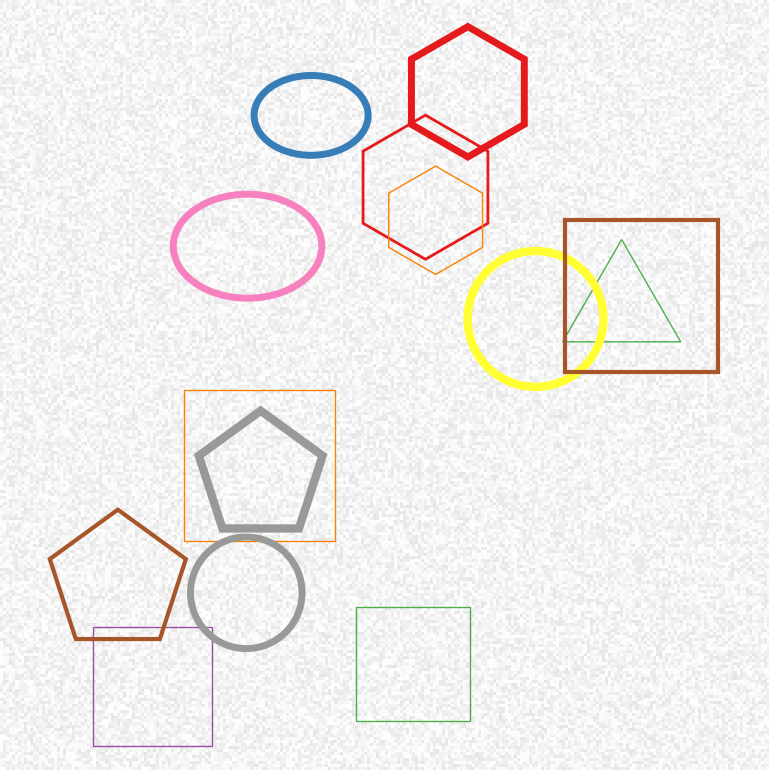[{"shape": "hexagon", "thickness": 1, "radius": 0.47, "center": [0.553, 0.757]}, {"shape": "hexagon", "thickness": 2.5, "radius": 0.42, "center": [0.608, 0.881]}, {"shape": "oval", "thickness": 2.5, "radius": 0.37, "center": [0.404, 0.85]}, {"shape": "triangle", "thickness": 0.5, "radius": 0.44, "center": [0.807, 0.6]}, {"shape": "square", "thickness": 0.5, "radius": 0.37, "center": [0.537, 0.138]}, {"shape": "square", "thickness": 0.5, "radius": 0.38, "center": [0.198, 0.108]}, {"shape": "square", "thickness": 0.5, "radius": 0.49, "center": [0.337, 0.395]}, {"shape": "hexagon", "thickness": 0.5, "radius": 0.35, "center": [0.566, 0.714]}, {"shape": "circle", "thickness": 3, "radius": 0.44, "center": [0.695, 0.586]}, {"shape": "pentagon", "thickness": 1.5, "radius": 0.46, "center": [0.153, 0.245]}, {"shape": "square", "thickness": 1.5, "radius": 0.49, "center": [0.833, 0.616]}, {"shape": "oval", "thickness": 2.5, "radius": 0.48, "center": [0.322, 0.68]}, {"shape": "pentagon", "thickness": 3, "radius": 0.42, "center": [0.339, 0.382]}, {"shape": "circle", "thickness": 2.5, "radius": 0.36, "center": [0.32, 0.23]}]